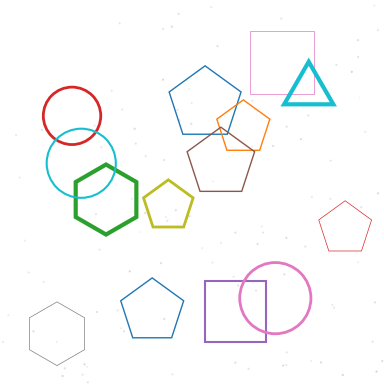[{"shape": "pentagon", "thickness": 1, "radius": 0.43, "center": [0.395, 0.192]}, {"shape": "pentagon", "thickness": 1, "radius": 0.49, "center": [0.533, 0.731]}, {"shape": "pentagon", "thickness": 1, "radius": 0.36, "center": [0.632, 0.668]}, {"shape": "hexagon", "thickness": 3, "radius": 0.45, "center": [0.275, 0.482]}, {"shape": "pentagon", "thickness": 0.5, "radius": 0.36, "center": [0.897, 0.406]}, {"shape": "circle", "thickness": 2, "radius": 0.37, "center": [0.187, 0.699]}, {"shape": "square", "thickness": 1.5, "radius": 0.4, "center": [0.611, 0.191]}, {"shape": "pentagon", "thickness": 1, "radius": 0.46, "center": [0.574, 0.578]}, {"shape": "square", "thickness": 0.5, "radius": 0.41, "center": [0.732, 0.838]}, {"shape": "circle", "thickness": 2, "radius": 0.46, "center": [0.715, 0.226]}, {"shape": "hexagon", "thickness": 0.5, "radius": 0.41, "center": [0.148, 0.133]}, {"shape": "pentagon", "thickness": 2, "radius": 0.34, "center": [0.437, 0.465]}, {"shape": "circle", "thickness": 1.5, "radius": 0.45, "center": [0.211, 0.576]}, {"shape": "triangle", "thickness": 3, "radius": 0.37, "center": [0.802, 0.766]}]